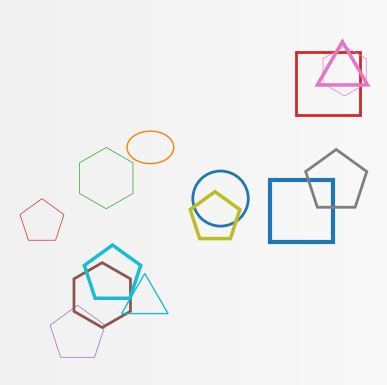[{"shape": "circle", "thickness": 2, "radius": 0.36, "center": [0.569, 0.484]}, {"shape": "square", "thickness": 3, "radius": 0.41, "center": [0.777, 0.451]}, {"shape": "oval", "thickness": 1, "radius": 0.3, "center": [0.388, 0.617]}, {"shape": "hexagon", "thickness": 0.5, "radius": 0.4, "center": [0.274, 0.537]}, {"shape": "pentagon", "thickness": 0.5, "radius": 0.3, "center": [0.108, 0.424]}, {"shape": "square", "thickness": 2, "radius": 0.41, "center": [0.847, 0.784]}, {"shape": "pentagon", "thickness": 0.5, "radius": 0.37, "center": [0.2, 0.132]}, {"shape": "hexagon", "thickness": 2, "radius": 0.42, "center": [0.264, 0.234]}, {"shape": "hexagon", "thickness": 0.5, "radius": 0.32, "center": [0.889, 0.815]}, {"shape": "triangle", "thickness": 2.5, "radius": 0.37, "center": [0.884, 0.817]}, {"shape": "pentagon", "thickness": 2, "radius": 0.41, "center": [0.868, 0.529]}, {"shape": "pentagon", "thickness": 2.5, "radius": 0.34, "center": [0.555, 0.435]}, {"shape": "triangle", "thickness": 1, "radius": 0.35, "center": [0.374, 0.22]}, {"shape": "pentagon", "thickness": 2.5, "radius": 0.38, "center": [0.29, 0.287]}]